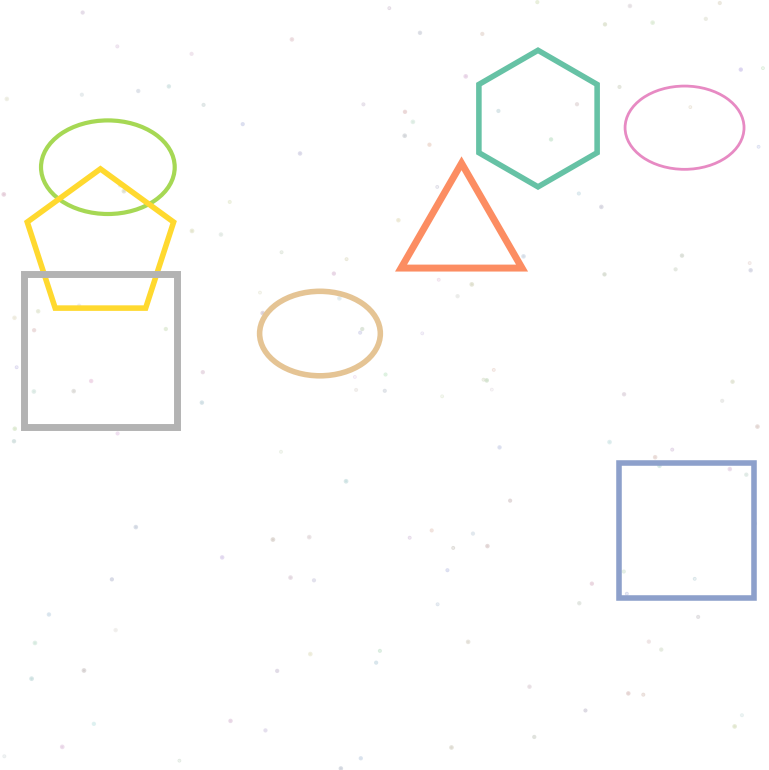[{"shape": "hexagon", "thickness": 2, "radius": 0.44, "center": [0.699, 0.846]}, {"shape": "triangle", "thickness": 2.5, "radius": 0.45, "center": [0.599, 0.697]}, {"shape": "square", "thickness": 2, "radius": 0.44, "center": [0.891, 0.311]}, {"shape": "oval", "thickness": 1, "radius": 0.39, "center": [0.889, 0.834]}, {"shape": "oval", "thickness": 1.5, "radius": 0.43, "center": [0.14, 0.783]}, {"shape": "pentagon", "thickness": 2, "radius": 0.5, "center": [0.13, 0.681]}, {"shape": "oval", "thickness": 2, "radius": 0.39, "center": [0.416, 0.567]}, {"shape": "square", "thickness": 2.5, "radius": 0.5, "center": [0.13, 0.545]}]